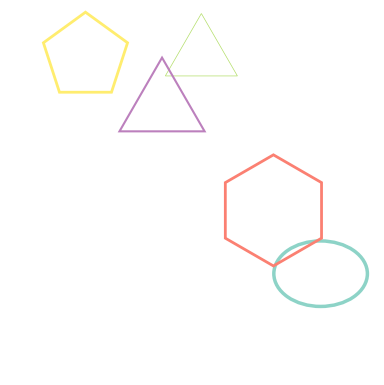[{"shape": "oval", "thickness": 2.5, "radius": 0.61, "center": [0.833, 0.289]}, {"shape": "hexagon", "thickness": 2, "radius": 0.72, "center": [0.71, 0.454]}, {"shape": "triangle", "thickness": 0.5, "radius": 0.54, "center": [0.523, 0.857]}, {"shape": "triangle", "thickness": 1.5, "radius": 0.64, "center": [0.421, 0.723]}, {"shape": "pentagon", "thickness": 2, "radius": 0.57, "center": [0.222, 0.853]}]